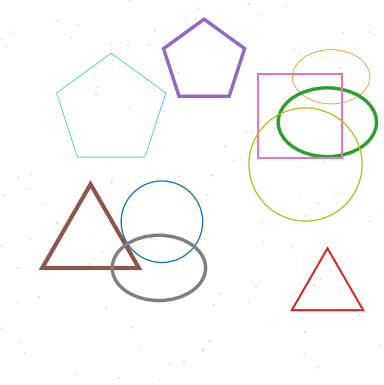[{"shape": "circle", "thickness": 1, "radius": 0.53, "center": [0.421, 0.424]}, {"shape": "oval", "thickness": 0.5, "radius": 0.5, "center": [0.86, 0.801]}, {"shape": "oval", "thickness": 2.5, "radius": 0.64, "center": [0.85, 0.682]}, {"shape": "triangle", "thickness": 1.5, "radius": 0.54, "center": [0.851, 0.248]}, {"shape": "pentagon", "thickness": 2.5, "radius": 0.55, "center": [0.53, 0.839]}, {"shape": "triangle", "thickness": 3, "radius": 0.73, "center": [0.235, 0.376]}, {"shape": "square", "thickness": 1.5, "radius": 0.55, "center": [0.78, 0.699]}, {"shape": "oval", "thickness": 2.5, "radius": 0.61, "center": [0.413, 0.304]}, {"shape": "circle", "thickness": 1, "radius": 0.73, "center": [0.794, 0.573]}, {"shape": "pentagon", "thickness": 0.5, "radius": 0.75, "center": [0.289, 0.713]}]